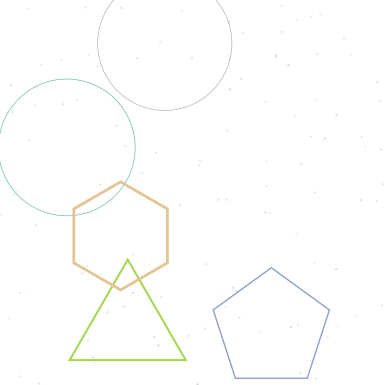[{"shape": "circle", "thickness": 0.5, "radius": 0.89, "center": [0.173, 0.617]}, {"shape": "pentagon", "thickness": 1, "radius": 0.79, "center": [0.705, 0.146]}, {"shape": "triangle", "thickness": 1.5, "radius": 0.87, "center": [0.332, 0.152]}, {"shape": "hexagon", "thickness": 2, "radius": 0.7, "center": [0.313, 0.387]}, {"shape": "circle", "thickness": 0.5, "radius": 0.87, "center": [0.428, 0.887]}]